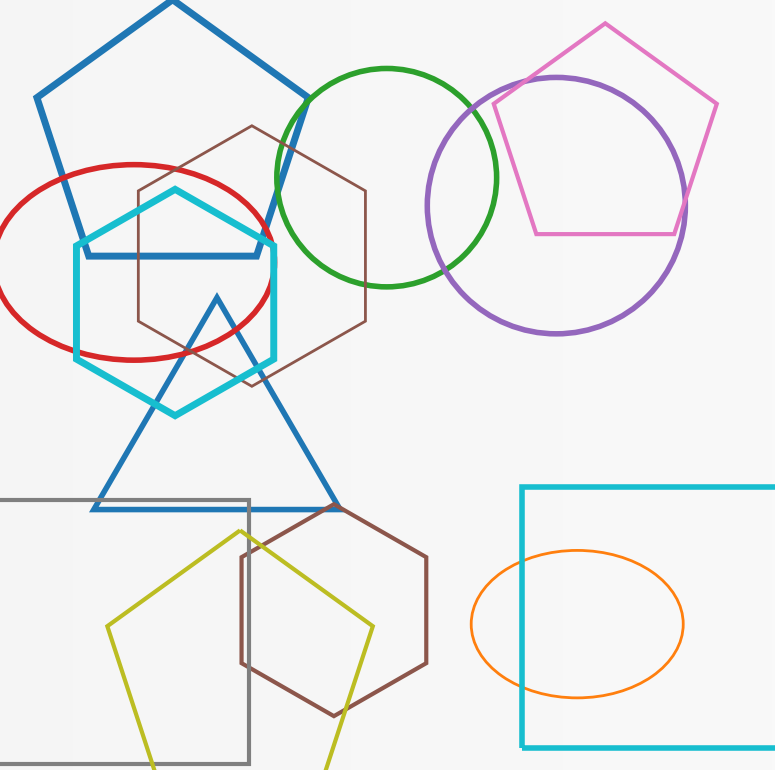[{"shape": "triangle", "thickness": 2, "radius": 0.92, "center": [0.28, 0.43]}, {"shape": "pentagon", "thickness": 2.5, "radius": 0.92, "center": [0.223, 0.816]}, {"shape": "oval", "thickness": 1, "radius": 0.68, "center": [0.745, 0.189]}, {"shape": "circle", "thickness": 2, "radius": 0.71, "center": [0.499, 0.769]}, {"shape": "oval", "thickness": 2, "radius": 0.91, "center": [0.173, 0.659]}, {"shape": "circle", "thickness": 2, "radius": 0.83, "center": [0.718, 0.733]}, {"shape": "hexagon", "thickness": 1, "radius": 0.85, "center": [0.325, 0.667]}, {"shape": "hexagon", "thickness": 1.5, "radius": 0.69, "center": [0.431, 0.208]}, {"shape": "pentagon", "thickness": 1.5, "radius": 0.76, "center": [0.781, 0.818]}, {"shape": "square", "thickness": 1.5, "radius": 0.86, "center": [0.15, 0.18]}, {"shape": "pentagon", "thickness": 1.5, "radius": 0.9, "center": [0.31, 0.131]}, {"shape": "square", "thickness": 2, "radius": 0.85, "center": [0.842, 0.198]}, {"shape": "hexagon", "thickness": 2.5, "radius": 0.73, "center": [0.226, 0.607]}]